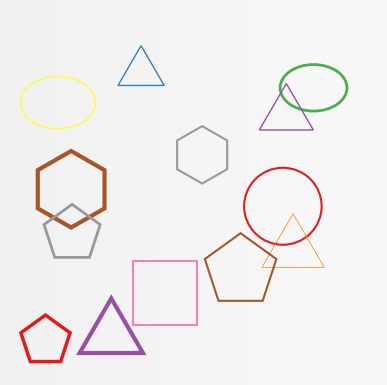[{"shape": "pentagon", "thickness": 2.5, "radius": 0.33, "center": [0.117, 0.115]}, {"shape": "circle", "thickness": 1.5, "radius": 0.5, "center": [0.73, 0.464]}, {"shape": "triangle", "thickness": 1, "radius": 0.34, "center": [0.364, 0.813]}, {"shape": "oval", "thickness": 2, "radius": 0.43, "center": [0.809, 0.772]}, {"shape": "triangle", "thickness": 1, "radius": 0.4, "center": [0.739, 0.703]}, {"shape": "triangle", "thickness": 3, "radius": 0.47, "center": [0.287, 0.13]}, {"shape": "triangle", "thickness": 0.5, "radius": 0.47, "center": [0.756, 0.352]}, {"shape": "oval", "thickness": 1, "radius": 0.48, "center": [0.15, 0.734]}, {"shape": "pentagon", "thickness": 1.5, "radius": 0.49, "center": [0.621, 0.297]}, {"shape": "hexagon", "thickness": 3, "radius": 0.5, "center": [0.184, 0.508]}, {"shape": "square", "thickness": 1.5, "radius": 0.41, "center": [0.425, 0.239]}, {"shape": "pentagon", "thickness": 2, "radius": 0.38, "center": [0.186, 0.393]}, {"shape": "hexagon", "thickness": 1.5, "radius": 0.37, "center": [0.522, 0.598]}]